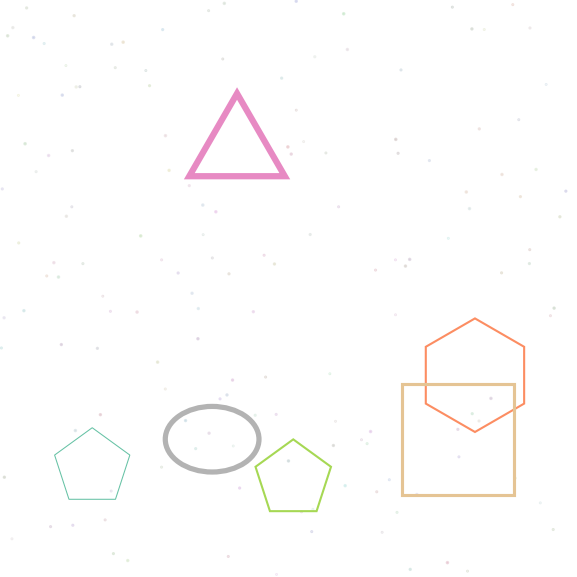[{"shape": "pentagon", "thickness": 0.5, "radius": 0.34, "center": [0.16, 0.19]}, {"shape": "hexagon", "thickness": 1, "radius": 0.49, "center": [0.822, 0.349]}, {"shape": "triangle", "thickness": 3, "radius": 0.48, "center": [0.41, 0.742]}, {"shape": "pentagon", "thickness": 1, "radius": 0.34, "center": [0.508, 0.17]}, {"shape": "square", "thickness": 1.5, "radius": 0.48, "center": [0.793, 0.237]}, {"shape": "oval", "thickness": 2.5, "radius": 0.41, "center": [0.367, 0.239]}]